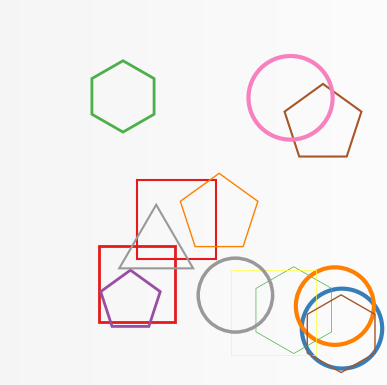[{"shape": "square", "thickness": 2, "radius": 0.49, "center": [0.354, 0.263]}, {"shape": "square", "thickness": 1.5, "radius": 0.51, "center": [0.456, 0.43]}, {"shape": "circle", "thickness": 3, "radius": 0.52, "center": [0.883, 0.147]}, {"shape": "hexagon", "thickness": 2, "radius": 0.46, "center": [0.317, 0.75]}, {"shape": "hexagon", "thickness": 0.5, "radius": 0.56, "center": [0.758, 0.194]}, {"shape": "pentagon", "thickness": 2, "radius": 0.4, "center": [0.337, 0.218]}, {"shape": "pentagon", "thickness": 1, "radius": 0.53, "center": [0.565, 0.445]}, {"shape": "circle", "thickness": 3, "radius": 0.5, "center": [0.864, 0.205]}, {"shape": "square", "thickness": 0.5, "radius": 0.55, "center": [0.705, 0.188]}, {"shape": "hexagon", "thickness": 1, "radius": 0.5, "center": [0.88, 0.133]}, {"shape": "pentagon", "thickness": 1.5, "radius": 0.52, "center": [0.834, 0.678]}, {"shape": "circle", "thickness": 3, "radius": 0.54, "center": [0.75, 0.746]}, {"shape": "circle", "thickness": 2.5, "radius": 0.48, "center": [0.608, 0.233]}, {"shape": "triangle", "thickness": 1.5, "radius": 0.55, "center": [0.403, 0.358]}]